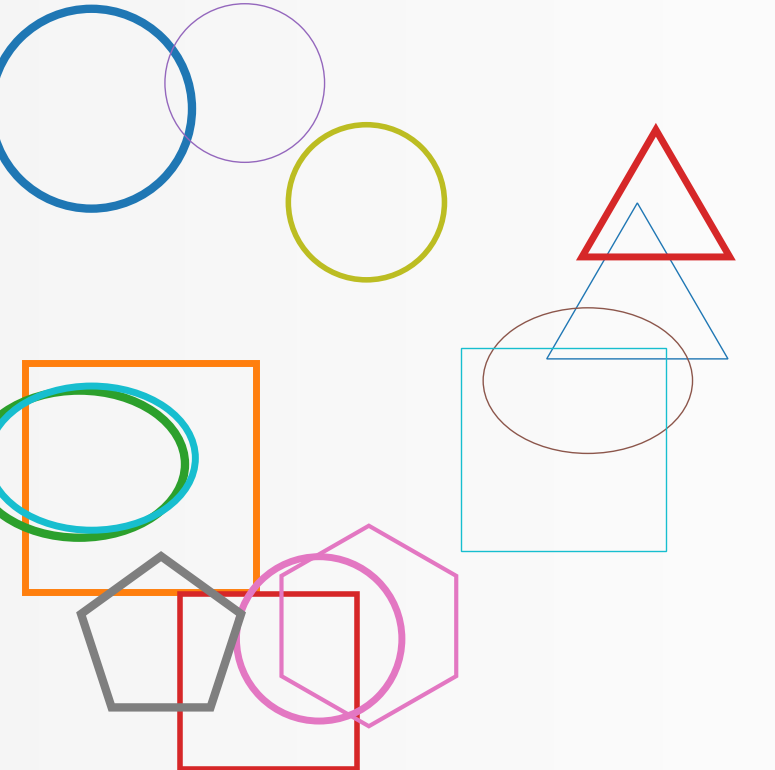[{"shape": "triangle", "thickness": 0.5, "radius": 0.68, "center": [0.822, 0.601]}, {"shape": "circle", "thickness": 3, "radius": 0.65, "center": [0.118, 0.859]}, {"shape": "square", "thickness": 2.5, "radius": 0.75, "center": [0.182, 0.38]}, {"shape": "oval", "thickness": 3, "radius": 0.68, "center": [0.102, 0.397]}, {"shape": "square", "thickness": 2, "radius": 0.57, "center": [0.347, 0.115]}, {"shape": "triangle", "thickness": 2.5, "radius": 0.55, "center": [0.846, 0.721]}, {"shape": "circle", "thickness": 0.5, "radius": 0.51, "center": [0.316, 0.892]}, {"shape": "oval", "thickness": 0.5, "radius": 0.68, "center": [0.759, 0.506]}, {"shape": "hexagon", "thickness": 1.5, "radius": 0.65, "center": [0.476, 0.187]}, {"shape": "circle", "thickness": 2.5, "radius": 0.53, "center": [0.412, 0.17]}, {"shape": "pentagon", "thickness": 3, "radius": 0.54, "center": [0.208, 0.169]}, {"shape": "circle", "thickness": 2, "radius": 0.5, "center": [0.473, 0.737]}, {"shape": "square", "thickness": 0.5, "radius": 0.66, "center": [0.727, 0.416]}, {"shape": "oval", "thickness": 2.5, "radius": 0.67, "center": [0.118, 0.405]}]